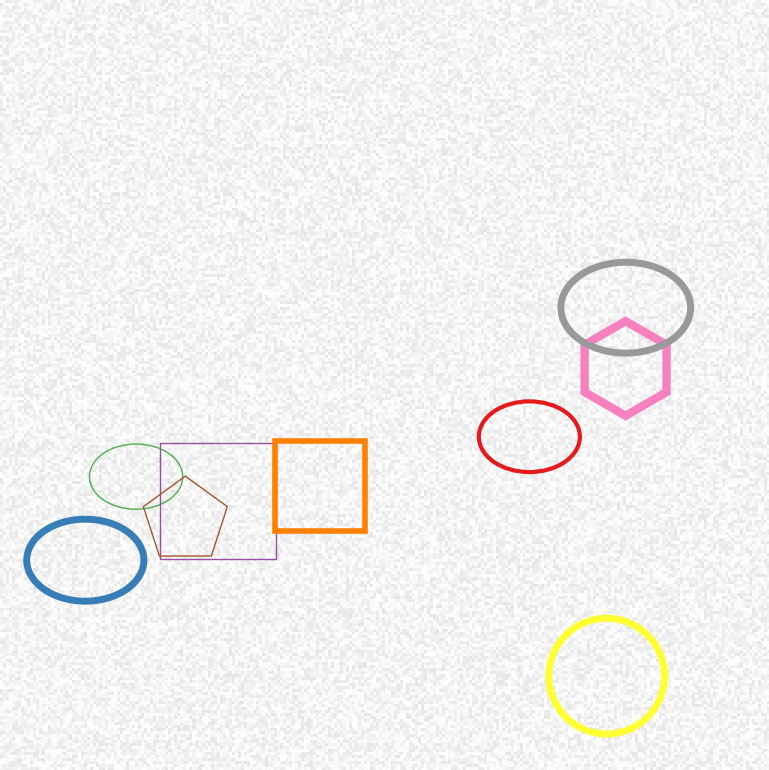[{"shape": "oval", "thickness": 1.5, "radius": 0.33, "center": [0.687, 0.433]}, {"shape": "oval", "thickness": 2.5, "radius": 0.38, "center": [0.111, 0.273]}, {"shape": "oval", "thickness": 0.5, "radius": 0.3, "center": [0.177, 0.381]}, {"shape": "square", "thickness": 0.5, "radius": 0.38, "center": [0.283, 0.35]}, {"shape": "square", "thickness": 2, "radius": 0.29, "center": [0.416, 0.369]}, {"shape": "circle", "thickness": 2.5, "radius": 0.38, "center": [0.788, 0.122]}, {"shape": "pentagon", "thickness": 0.5, "radius": 0.29, "center": [0.241, 0.324]}, {"shape": "hexagon", "thickness": 3, "radius": 0.31, "center": [0.812, 0.521]}, {"shape": "oval", "thickness": 2.5, "radius": 0.42, "center": [0.813, 0.6]}]